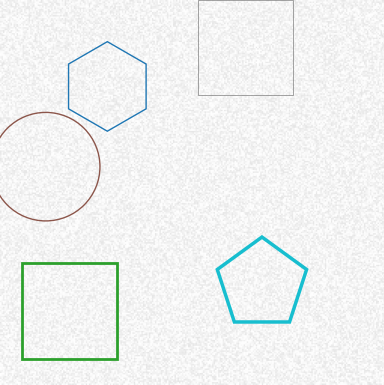[{"shape": "hexagon", "thickness": 1, "radius": 0.58, "center": [0.279, 0.776]}, {"shape": "square", "thickness": 2, "radius": 0.62, "center": [0.18, 0.192]}, {"shape": "circle", "thickness": 1, "radius": 0.7, "center": [0.119, 0.567]}, {"shape": "square", "thickness": 0.5, "radius": 0.61, "center": [0.638, 0.877]}, {"shape": "pentagon", "thickness": 2.5, "radius": 0.61, "center": [0.68, 0.262]}]